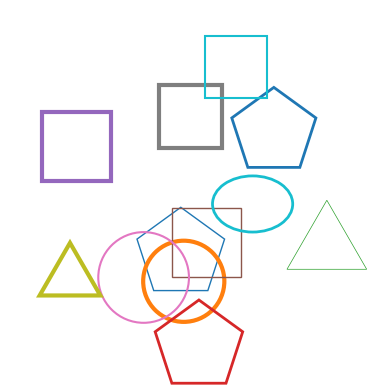[{"shape": "pentagon", "thickness": 2, "radius": 0.57, "center": [0.711, 0.658]}, {"shape": "pentagon", "thickness": 1, "radius": 0.6, "center": [0.47, 0.342]}, {"shape": "circle", "thickness": 3, "radius": 0.53, "center": [0.477, 0.269]}, {"shape": "triangle", "thickness": 0.5, "radius": 0.6, "center": [0.849, 0.36]}, {"shape": "pentagon", "thickness": 2, "radius": 0.6, "center": [0.517, 0.101]}, {"shape": "square", "thickness": 3, "radius": 0.45, "center": [0.199, 0.618]}, {"shape": "square", "thickness": 1, "radius": 0.44, "center": [0.536, 0.37]}, {"shape": "circle", "thickness": 1.5, "radius": 0.59, "center": [0.373, 0.279]}, {"shape": "square", "thickness": 3, "radius": 0.41, "center": [0.494, 0.697]}, {"shape": "triangle", "thickness": 3, "radius": 0.46, "center": [0.182, 0.278]}, {"shape": "square", "thickness": 1.5, "radius": 0.4, "center": [0.613, 0.825]}, {"shape": "oval", "thickness": 2, "radius": 0.52, "center": [0.656, 0.47]}]